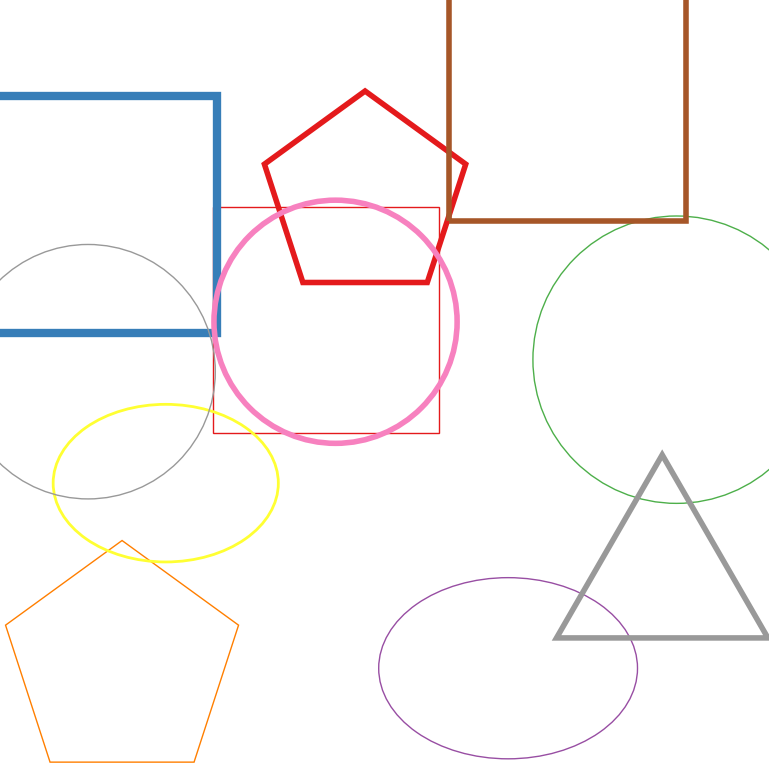[{"shape": "square", "thickness": 0.5, "radius": 0.74, "center": [0.423, 0.584]}, {"shape": "pentagon", "thickness": 2, "radius": 0.69, "center": [0.474, 0.744]}, {"shape": "square", "thickness": 3, "radius": 0.77, "center": [0.128, 0.721]}, {"shape": "circle", "thickness": 0.5, "radius": 0.93, "center": [0.879, 0.533]}, {"shape": "oval", "thickness": 0.5, "radius": 0.84, "center": [0.66, 0.132]}, {"shape": "pentagon", "thickness": 0.5, "radius": 0.8, "center": [0.159, 0.139]}, {"shape": "oval", "thickness": 1, "radius": 0.73, "center": [0.215, 0.373]}, {"shape": "square", "thickness": 2, "radius": 0.77, "center": [0.737, 0.868]}, {"shape": "circle", "thickness": 2, "radius": 0.79, "center": [0.436, 0.582]}, {"shape": "circle", "thickness": 0.5, "radius": 0.83, "center": [0.114, 0.517]}, {"shape": "triangle", "thickness": 2, "radius": 0.79, "center": [0.86, 0.251]}]